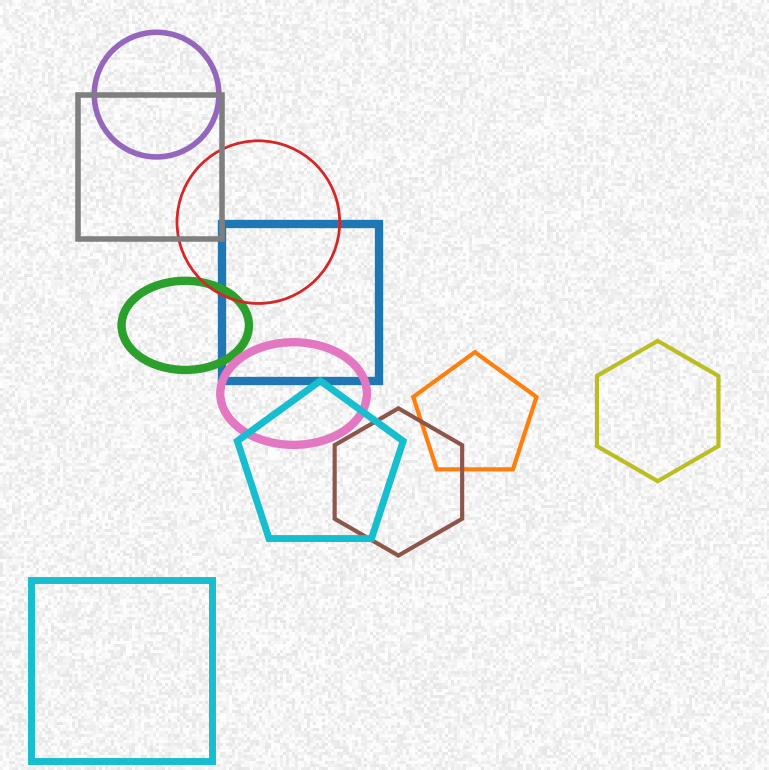[{"shape": "square", "thickness": 3, "radius": 0.51, "center": [0.39, 0.607]}, {"shape": "pentagon", "thickness": 1.5, "radius": 0.42, "center": [0.617, 0.459]}, {"shape": "oval", "thickness": 3, "radius": 0.41, "center": [0.241, 0.577]}, {"shape": "circle", "thickness": 1, "radius": 0.53, "center": [0.336, 0.712]}, {"shape": "circle", "thickness": 2, "radius": 0.4, "center": [0.203, 0.877]}, {"shape": "hexagon", "thickness": 1.5, "radius": 0.48, "center": [0.517, 0.374]}, {"shape": "oval", "thickness": 3, "radius": 0.48, "center": [0.381, 0.489]}, {"shape": "square", "thickness": 2, "radius": 0.47, "center": [0.195, 0.783]}, {"shape": "hexagon", "thickness": 1.5, "radius": 0.46, "center": [0.854, 0.466]}, {"shape": "pentagon", "thickness": 2.5, "radius": 0.57, "center": [0.416, 0.392]}, {"shape": "square", "thickness": 2.5, "radius": 0.59, "center": [0.158, 0.129]}]